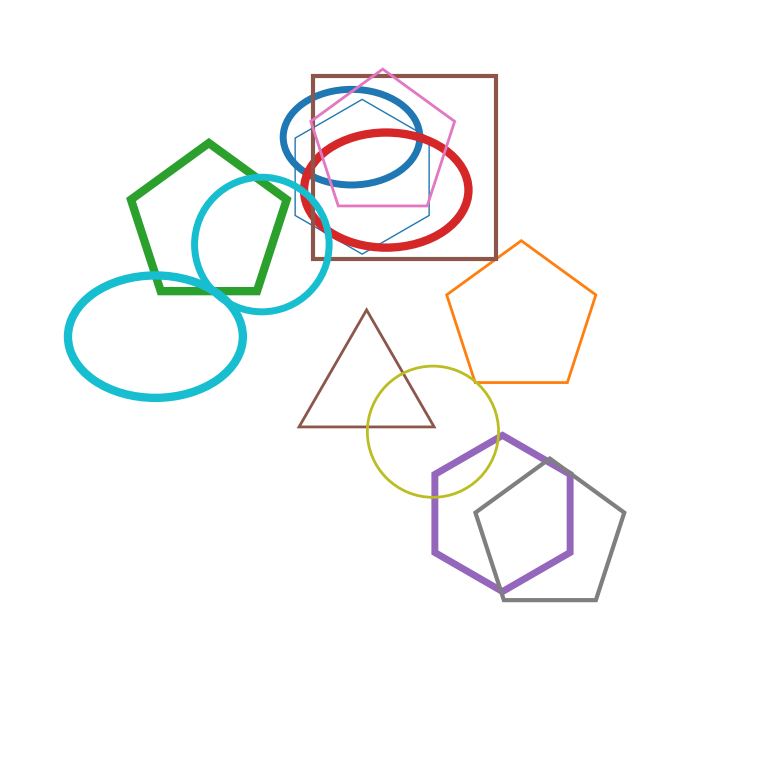[{"shape": "hexagon", "thickness": 0.5, "radius": 0.5, "center": [0.47, 0.77]}, {"shape": "oval", "thickness": 2.5, "radius": 0.44, "center": [0.456, 0.822]}, {"shape": "pentagon", "thickness": 1, "radius": 0.51, "center": [0.677, 0.586]}, {"shape": "pentagon", "thickness": 3, "radius": 0.53, "center": [0.271, 0.708]}, {"shape": "oval", "thickness": 3, "radius": 0.53, "center": [0.502, 0.753]}, {"shape": "hexagon", "thickness": 2.5, "radius": 0.51, "center": [0.653, 0.333]}, {"shape": "square", "thickness": 1.5, "radius": 0.6, "center": [0.525, 0.782]}, {"shape": "triangle", "thickness": 1, "radius": 0.51, "center": [0.476, 0.496]}, {"shape": "pentagon", "thickness": 1, "radius": 0.49, "center": [0.497, 0.812]}, {"shape": "pentagon", "thickness": 1.5, "radius": 0.51, "center": [0.714, 0.303]}, {"shape": "circle", "thickness": 1, "radius": 0.43, "center": [0.562, 0.439]}, {"shape": "circle", "thickness": 2.5, "radius": 0.44, "center": [0.34, 0.682]}, {"shape": "oval", "thickness": 3, "radius": 0.57, "center": [0.202, 0.563]}]